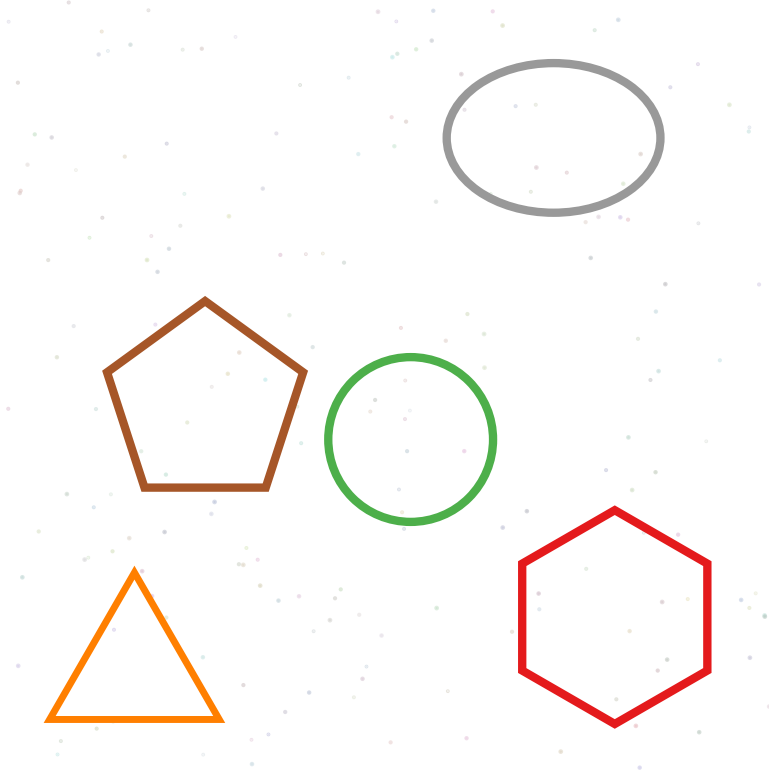[{"shape": "hexagon", "thickness": 3, "radius": 0.69, "center": [0.798, 0.199]}, {"shape": "circle", "thickness": 3, "radius": 0.54, "center": [0.533, 0.429]}, {"shape": "triangle", "thickness": 2.5, "radius": 0.64, "center": [0.175, 0.129]}, {"shape": "pentagon", "thickness": 3, "radius": 0.67, "center": [0.266, 0.475]}, {"shape": "oval", "thickness": 3, "radius": 0.69, "center": [0.719, 0.821]}]